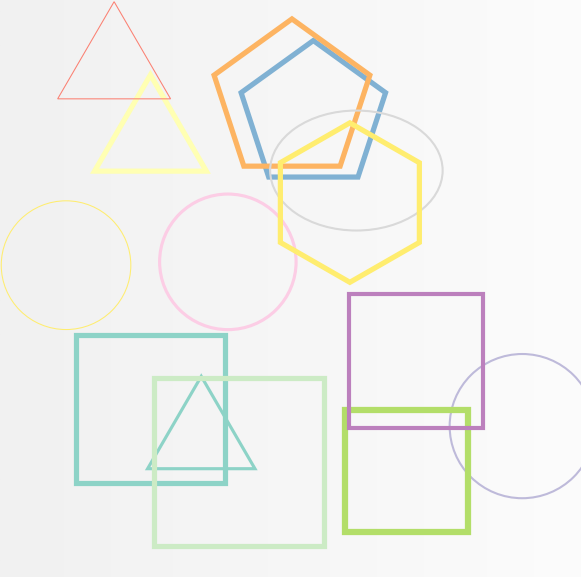[{"shape": "square", "thickness": 2.5, "radius": 0.64, "center": [0.259, 0.292]}, {"shape": "triangle", "thickness": 1.5, "radius": 0.53, "center": [0.346, 0.241]}, {"shape": "triangle", "thickness": 2.5, "radius": 0.56, "center": [0.259, 0.758]}, {"shape": "circle", "thickness": 1, "radius": 0.62, "center": [0.898, 0.261]}, {"shape": "triangle", "thickness": 0.5, "radius": 0.56, "center": [0.196, 0.884]}, {"shape": "pentagon", "thickness": 2.5, "radius": 0.65, "center": [0.539, 0.798]}, {"shape": "pentagon", "thickness": 2.5, "radius": 0.7, "center": [0.502, 0.825]}, {"shape": "square", "thickness": 3, "radius": 0.53, "center": [0.7, 0.183]}, {"shape": "circle", "thickness": 1.5, "radius": 0.59, "center": [0.392, 0.546]}, {"shape": "oval", "thickness": 1, "radius": 0.74, "center": [0.613, 0.704]}, {"shape": "square", "thickness": 2, "radius": 0.58, "center": [0.716, 0.373]}, {"shape": "square", "thickness": 2.5, "radius": 0.73, "center": [0.411, 0.2]}, {"shape": "hexagon", "thickness": 2.5, "radius": 0.69, "center": [0.602, 0.648]}, {"shape": "circle", "thickness": 0.5, "radius": 0.56, "center": [0.114, 0.54]}]